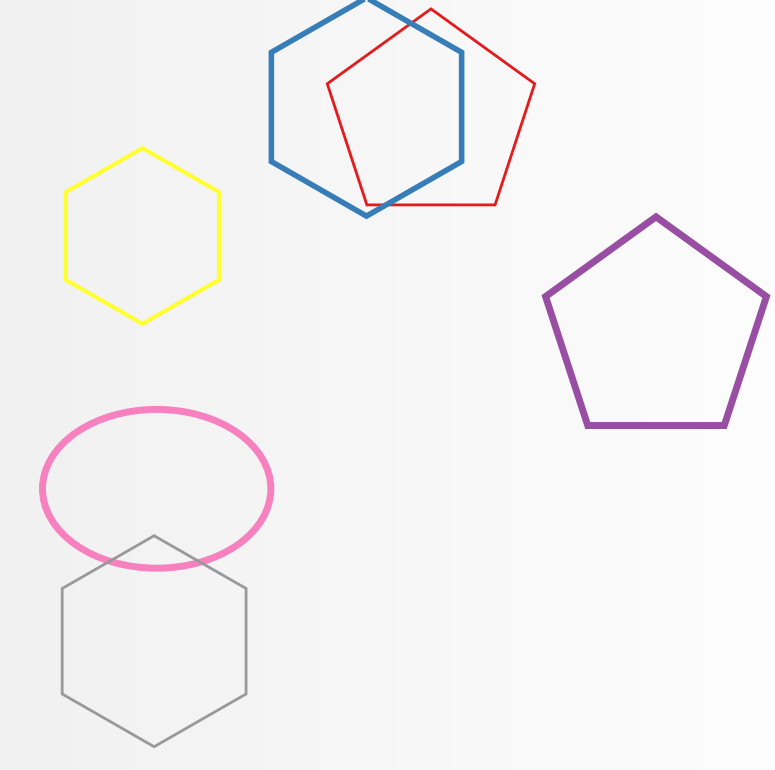[{"shape": "pentagon", "thickness": 1, "radius": 0.7, "center": [0.556, 0.848]}, {"shape": "hexagon", "thickness": 2, "radius": 0.71, "center": [0.473, 0.861]}, {"shape": "pentagon", "thickness": 2.5, "radius": 0.75, "center": [0.846, 0.569]}, {"shape": "hexagon", "thickness": 1.5, "radius": 0.57, "center": [0.184, 0.694]}, {"shape": "oval", "thickness": 2.5, "radius": 0.74, "center": [0.202, 0.365]}, {"shape": "hexagon", "thickness": 1, "radius": 0.68, "center": [0.199, 0.167]}]